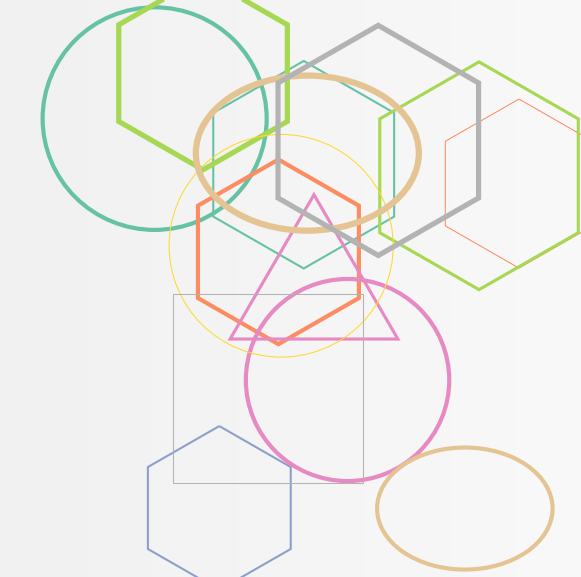[{"shape": "hexagon", "thickness": 1, "radius": 0.9, "center": [0.523, 0.714]}, {"shape": "circle", "thickness": 2, "radius": 0.96, "center": [0.266, 0.794]}, {"shape": "hexagon", "thickness": 0.5, "radius": 0.73, "center": [0.893, 0.681]}, {"shape": "hexagon", "thickness": 2, "radius": 0.8, "center": [0.479, 0.563]}, {"shape": "hexagon", "thickness": 1, "radius": 0.71, "center": [0.377, 0.119]}, {"shape": "triangle", "thickness": 1.5, "radius": 0.83, "center": [0.54, 0.495]}, {"shape": "circle", "thickness": 2, "radius": 0.87, "center": [0.598, 0.341]}, {"shape": "hexagon", "thickness": 1.5, "radius": 0.99, "center": [0.824, 0.695]}, {"shape": "hexagon", "thickness": 2.5, "radius": 0.84, "center": [0.349, 0.873]}, {"shape": "circle", "thickness": 0.5, "radius": 0.96, "center": [0.484, 0.574]}, {"shape": "oval", "thickness": 3, "radius": 0.96, "center": [0.529, 0.734]}, {"shape": "oval", "thickness": 2, "radius": 0.75, "center": [0.8, 0.119]}, {"shape": "square", "thickness": 0.5, "radius": 0.82, "center": [0.461, 0.327]}, {"shape": "hexagon", "thickness": 2.5, "radius": 1.0, "center": [0.651, 0.756]}]